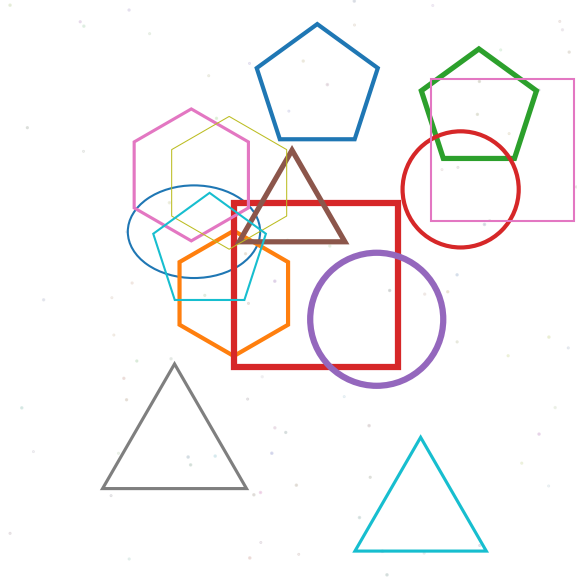[{"shape": "oval", "thickness": 1, "radius": 0.57, "center": [0.336, 0.598]}, {"shape": "pentagon", "thickness": 2, "radius": 0.55, "center": [0.549, 0.847]}, {"shape": "hexagon", "thickness": 2, "radius": 0.54, "center": [0.405, 0.491]}, {"shape": "pentagon", "thickness": 2.5, "radius": 0.52, "center": [0.829, 0.81]}, {"shape": "circle", "thickness": 2, "radius": 0.5, "center": [0.798, 0.671]}, {"shape": "square", "thickness": 3, "radius": 0.71, "center": [0.547, 0.506]}, {"shape": "circle", "thickness": 3, "radius": 0.58, "center": [0.652, 0.446]}, {"shape": "triangle", "thickness": 2.5, "radius": 0.53, "center": [0.506, 0.633]}, {"shape": "hexagon", "thickness": 1.5, "radius": 0.57, "center": [0.331, 0.696]}, {"shape": "square", "thickness": 1, "radius": 0.62, "center": [0.87, 0.739]}, {"shape": "triangle", "thickness": 1.5, "radius": 0.72, "center": [0.302, 0.225]}, {"shape": "hexagon", "thickness": 0.5, "radius": 0.57, "center": [0.397, 0.683]}, {"shape": "pentagon", "thickness": 1, "radius": 0.51, "center": [0.363, 0.563]}, {"shape": "triangle", "thickness": 1.5, "radius": 0.66, "center": [0.728, 0.111]}]